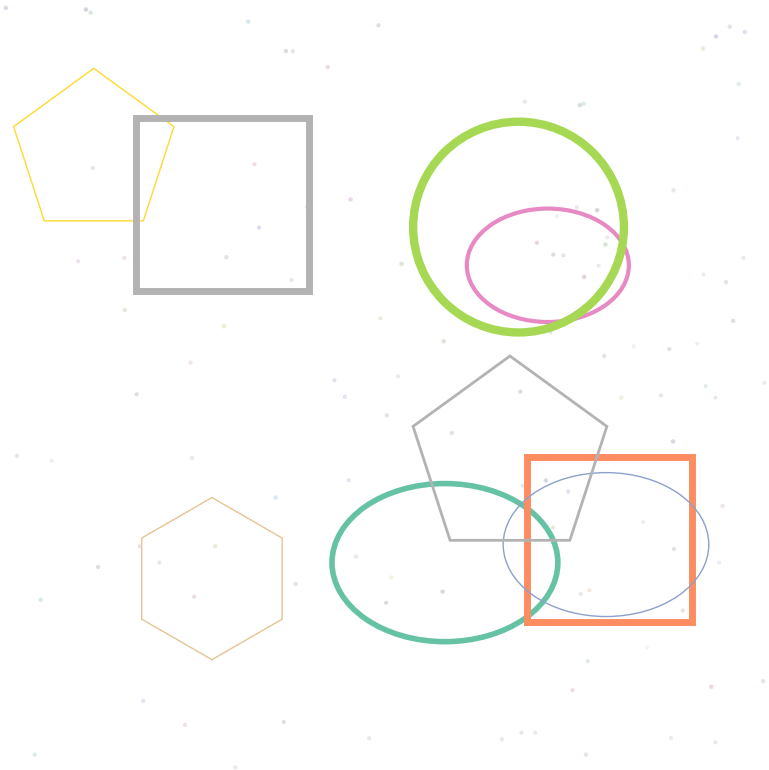[{"shape": "oval", "thickness": 2, "radius": 0.73, "center": [0.578, 0.269]}, {"shape": "square", "thickness": 2.5, "radius": 0.53, "center": [0.791, 0.299]}, {"shape": "oval", "thickness": 0.5, "radius": 0.67, "center": [0.787, 0.293]}, {"shape": "oval", "thickness": 1.5, "radius": 0.53, "center": [0.711, 0.655]}, {"shape": "circle", "thickness": 3, "radius": 0.68, "center": [0.673, 0.705]}, {"shape": "pentagon", "thickness": 0.5, "radius": 0.55, "center": [0.122, 0.802]}, {"shape": "hexagon", "thickness": 0.5, "radius": 0.53, "center": [0.275, 0.249]}, {"shape": "square", "thickness": 2.5, "radius": 0.56, "center": [0.289, 0.735]}, {"shape": "pentagon", "thickness": 1, "radius": 0.66, "center": [0.662, 0.405]}]